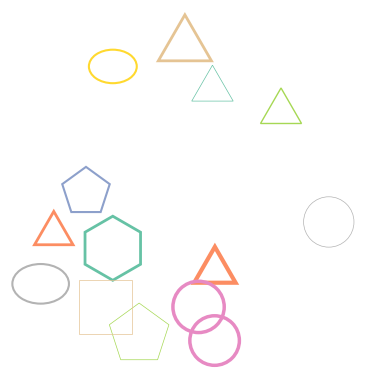[{"shape": "triangle", "thickness": 0.5, "radius": 0.31, "center": [0.552, 0.769]}, {"shape": "hexagon", "thickness": 2, "radius": 0.42, "center": [0.293, 0.355]}, {"shape": "triangle", "thickness": 3, "radius": 0.31, "center": [0.558, 0.297]}, {"shape": "triangle", "thickness": 2, "radius": 0.29, "center": [0.14, 0.393]}, {"shape": "pentagon", "thickness": 1.5, "radius": 0.32, "center": [0.223, 0.502]}, {"shape": "circle", "thickness": 2.5, "radius": 0.33, "center": [0.516, 0.203]}, {"shape": "circle", "thickness": 2.5, "radius": 0.32, "center": [0.557, 0.115]}, {"shape": "pentagon", "thickness": 0.5, "radius": 0.41, "center": [0.361, 0.131]}, {"shape": "triangle", "thickness": 1, "radius": 0.31, "center": [0.73, 0.71]}, {"shape": "oval", "thickness": 1.5, "radius": 0.31, "center": [0.293, 0.827]}, {"shape": "square", "thickness": 0.5, "radius": 0.35, "center": [0.273, 0.203]}, {"shape": "triangle", "thickness": 2, "radius": 0.4, "center": [0.48, 0.882]}, {"shape": "circle", "thickness": 0.5, "radius": 0.33, "center": [0.854, 0.423]}, {"shape": "oval", "thickness": 1.5, "radius": 0.37, "center": [0.106, 0.263]}]